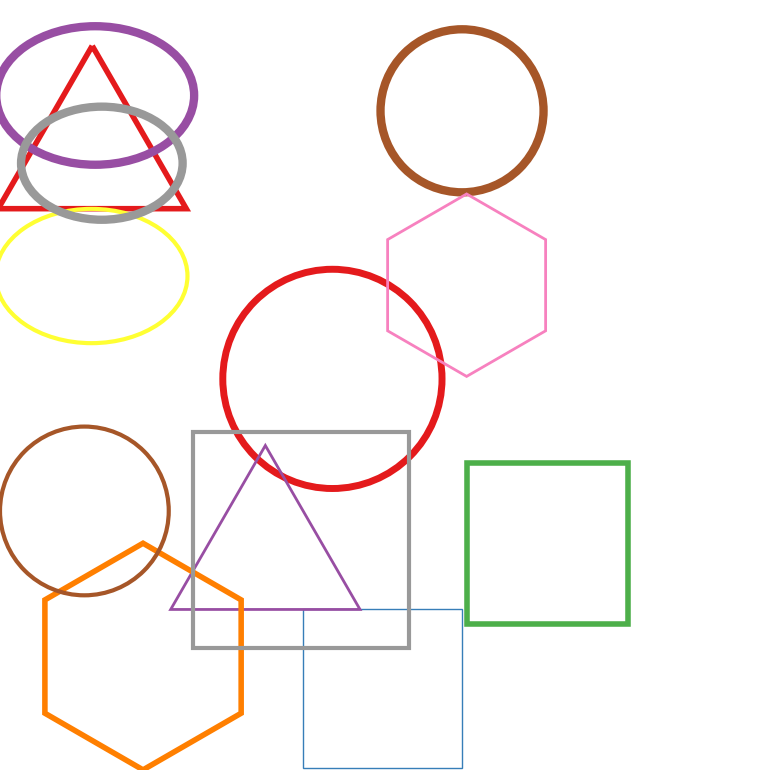[{"shape": "triangle", "thickness": 2, "radius": 0.7, "center": [0.12, 0.799]}, {"shape": "circle", "thickness": 2.5, "radius": 0.71, "center": [0.432, 0.508]}, {"shape": "square", "thickness": 0.5, "radius": 0.52, "center": [0.497, 0.106]}, {"shape": "square", "thickness": 2, "radius": 0.52, "center": [0.711, 0.294]}, {"shape": "oval", "thickness": 3, "radius": 0.64, "center": [0.124, 0.876]}, {"shape": "triangle", "thickness": 1, "radius": 0.71, "center": [0.345, 0.279]}, {"shape": "hexagon", "thickness": 2, "radius": 0.74, "center": [0.186, 0.147]}, {"shape": "oval", "thickness": 1.5, "radius": 0.62, "center": [0.119, 0.642]}, {"shape": "circle", "thickness": 3, "radius": 0.53, "center": [0.6, 0.856]}, {"shape": "circle", "thickness": 1.5, "radius": 0.55, "center": [0.11, 0.336]}, {"shape": "hexagon", "thickness": 1, "radius": 0.59, "center": [0.606, 0.63]}, {"shape": "oval", "thickness": 3, "radius": 0.52, "center": [0.132, 0.788]}, {"shape": "square", "thickness": 1.5, "radius": 0.7, "center": [0.391, 0.299]}]